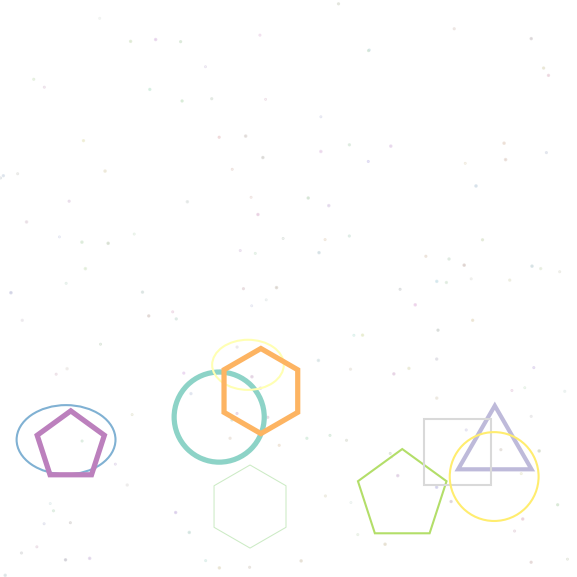[{"shape": "circle", "thickness": 2.5, "radius": 0.39, "center": [0.38, 0.277]}, {"shape": "oval", "thickness": 1, "radius": 0.31, "center": [0.429, 0.367]}, {"shape": "triangle", "thickness": 2, "radius": 0.37, "center": [0.857, 0.223]}, {"shape": "oval", "thickness": 1, "radius": 0.43, "center": [0.114, 0.238]}, {"shape": "hexagon", "thickness": 2.5, "radius": 0.37, "center": [0.452, 0.322]}, {"shape": "pentagon", "thickness": 1, "radius": 0.4, "center": [0.697, 0.141]}, {"shape": "square", "thickness": 1, "radius": 0.29, "center": [0.792, 0.217]}, {"shape": "pentagon", "thickness": 2.5, "radius": 0.31, "center": [0.123, 0.227]}, {"shape": "hexagon", "thickness": 0.5, "radius": 0.36, "center": [0.433, 0.122]}, {"shape": "circle", "thickness": 1, "radius": 0.38, "center": [0.856, 0.174]}]